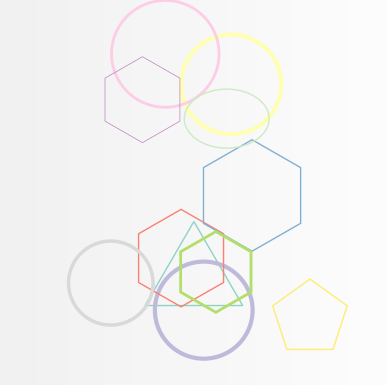[{"shape": "triangle", "thickness": 1, "radius": 0.73, "center": [0.5, 0.279]}, {"shape": "circle", "thickness": 3, "radius": 0.65, "center": [0.596, 0.781]}, {"shape": "circle", "thickness": 3, "radius": 0.63, "center": [0.526, 0.194]}, {"shape": "hexagon", "thickness": 1, "radius": 0.63, "center": [0.467, 0.33]}, {"shape": "hexagon", "thickness": 1, "radius": 0.72, "center": [0.65, 0.492]}, {"shape": "hexagon", "thickness": 2, "radius": 0.52, "center": [0.557, 0.294]}, {"shape": "circle", "thickness": 2, "radius": 0.69, "center": [0.427, 0.86]}, {"shape": "circle", "thickness": 2.5, "radius": 0.55, "center": [0.286, 0.265]}, {"shape": "hexagon", "thickness": 0.5, "radius": 0.56, "center": [0.368, 0.741]}, {"shape": "oval", "thickness": 1, "radius": 0.55, "center": [0.585, 0.692]}, {"shape": "pentagon", "thickness": 1, "radius": 0.51, "center": [0.8, 0.174]}]